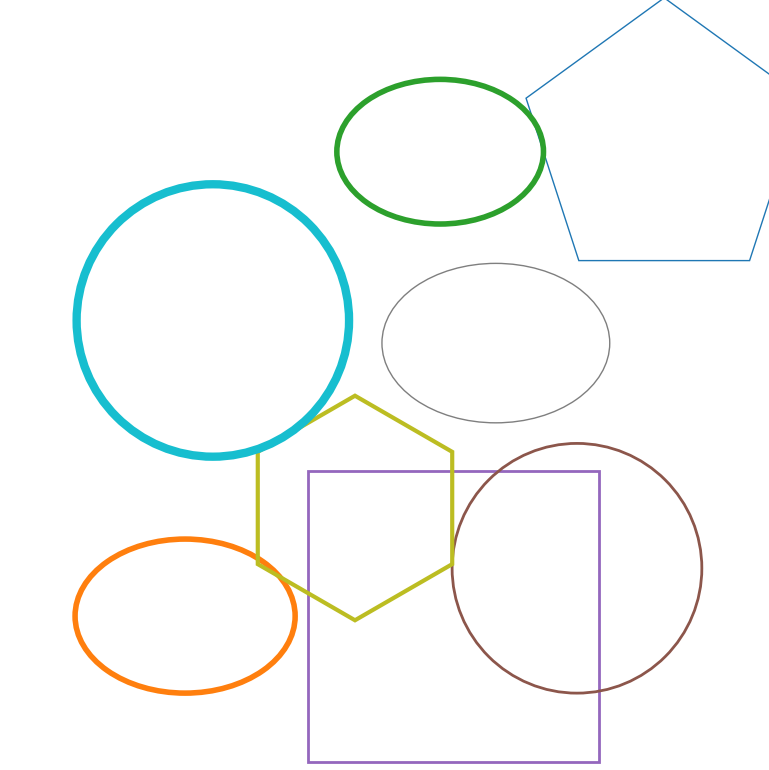[{"shape": "pentagon", "thickness": 0.5, "radius": 0.94, "center": [0.863, 0.814]}, {"shape": "oval", "thickness": 2, "radius": 0.71, "center": [0.24, 0.2]}, {"shape": "oval", "thickness": 2, "radius": 0.67, "center": [0.572, 0.803]}, {"shape": "square", "thickness": 1, "radius": 0.94, "center": [0.589, 0.199]}, {"shape": "circle", "thickness": 1, "radius": 0.81, "center": [0.749, 0.262]}, {"shape": "oval", "thickness": 0.5, "radius": 0.74, "center": [0.644, 0.554]}, {"shape": "hexagon", "thickness": 1.5, "radius": 0.73, "center": [0.461, 0.34]}, {"shape": "circle", "thickness": 3, "radius": 0.88, "center": [0.276, 0.584]}]